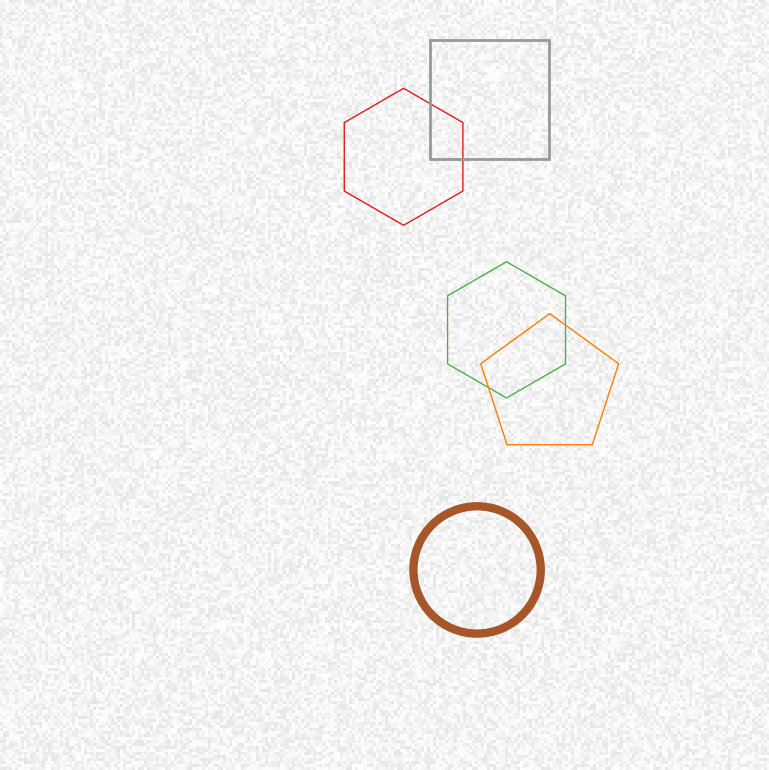[{"shape": "hexagon", "thickness": 0.5, "radius": 0.44, "center": [0.524, 0.796]}, {"shape": "hexagon", "thickness": 0.5, "radius": 0.44, "center": [0.658, 0.572]}, {"shape": "pentagon", "thickness": 0.5, "radius": 0.47, "center": [0.714, 0.499]}, {"shape": "circle", "thickness": 3, "radius": 0.41, "center": [0.62, 0.26]}, {"shape": "square", "thickness": 1, "radius": 0.38, "center": [0.635, 0.871]}]